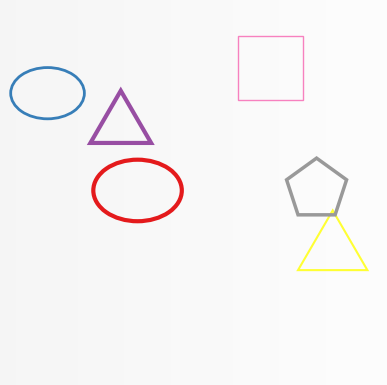[{"shape": "oval", "thickness": 3, "radius": 0.57, "center": [0.355, 0.505]}, {"shape": "oval", "thickness": 2, "radius": 0.48, "center": [0.123, 0.758]}, {"shape": "triangle", "thickness": 3, "radius": 0.45, "center": [0.312, 0.674]}, {"shape": "triangle", "thickness": 1.5, "radius": 0.52, "center": [0.859, 0.35]}, {"shape": "square", "thickness": 1, "radius": 0.42, "center": [0.698, 0.824]}, {"shape": "pentagon", "thickness": 2.5, "radius": 0.41, "center": [0.817, 0.508]}]